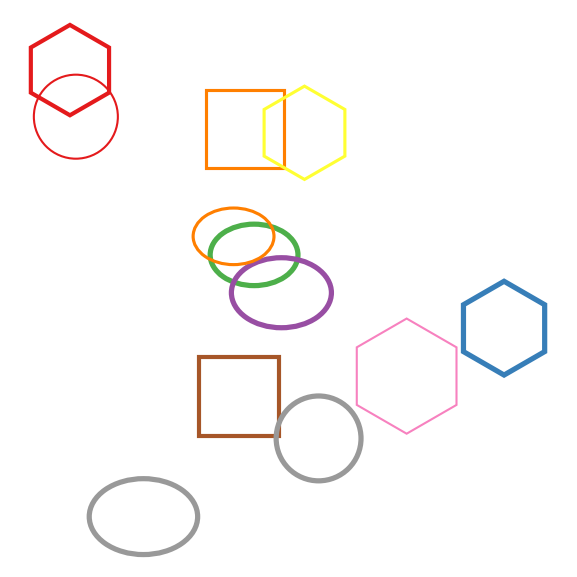[{"shape": "circle", "thickness": 1, "radius": 0.36, "center": [0.131, 0.797]}, {"shape": "hexagon", "thickness": 2, "radius": 0.39, "center": [0.121, 0.878]}, {"shape": "hexagon", "thickness": 2.5, "radius": 0.41, "center": [0.873, 0.431]}, {"shape": "oval", "thickness": 2.5, "radius": 0.38, "center": [0.44, 0.558]}, {"shape": "oval", "thickness": 2.5, "radius": 0.43, "center": [0.487, 0.492]}, {"shape": "oval", "thickness": 1.5, "radius": 0.35, "center": [0.404, 0.59]}, {"shape": "square", "thickness": 1.5, "radius": 0.34, "center": [0.425, 0.775]}, {"shape": "hexagon", "thickness": 1.5, "radius": 0.4, "center": [0.527, 0.769]}, {"shape": "square", "thickness": 2, "radius": 0.34, "center": [0.414, 0.312]}, {"shape": "hexagon", "thickness": 1, "radius": 0.5, "center": [0.704, 0.348]}, {"shape": "oval", "thickness": 2.5, "radius": 0.47, "center": [0.248, 0.105]}, {"shape": "circle", "thickness": 2.5, "radius": 0.37, "center": [0.552, 0.24]}]